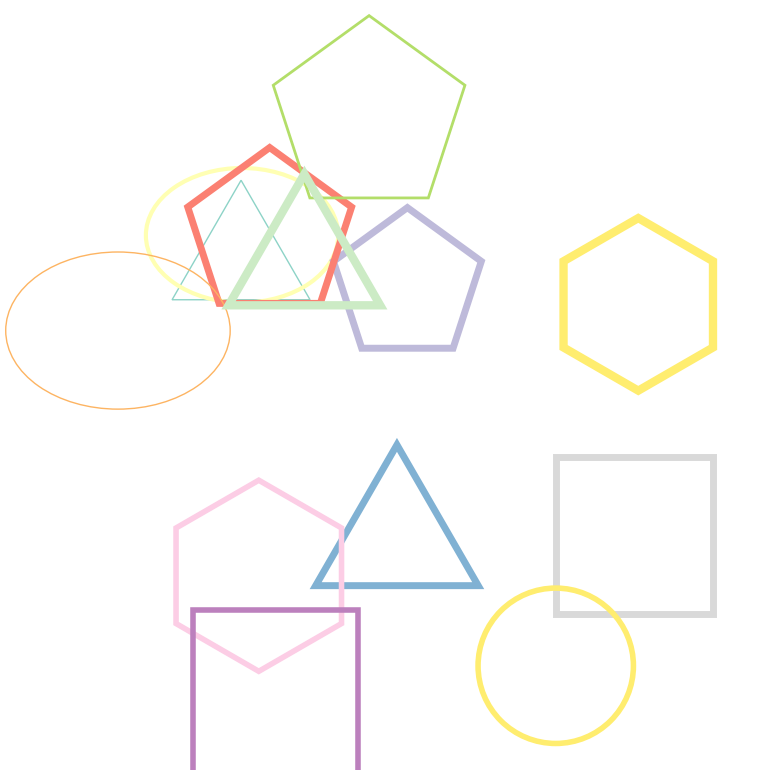[{"shape": "triangle", "thickness": 0.5, "radius": 0.52, "center": [0.313, 0.662]}, {"shape": "oval", "thickness": 1.5, "radius": 0.62, "center": [0.314, 0.694]}, {"shape": "pentagon", "thickness": 2.5, "radius": 0.5, "center": [0.529, 0.629]}, {"shape": "pentagon", "thickness": 2.5, "radius": 0.56, "center": [0.35, 0.696]}, {"shape": "triangle", "thickness": 2.5, "radius": 0.61, "center": [0.516, 0.3]}, {"shape": "oval", "thickness": 0.5, "radius": 0.73, "center": [0.153, 0.571]}, {"shape": "pentagon", "thickness": 1, "radius": 0.65, "center": [0.479, 0.849]}, {"shape": "hexagon", "thickness": 2, "radius": 0.62, "center": [0.336, 0.252]}, {"shape": "square", "thickness": 2.5, "radius": 0.51, "center": [0.824, 0.304]}, {"shape": "square", "thickness": 2, "radius": 0.54, "center": [0.357, 0.101]}, {"shape": "triangle", "thickness": 3, "radius": 0.57, "center": [0.395, 0.66]}, {"shape": "circle", "thickness": 2, "radius": 0.5, "center": [0.722, 0.135]}, {"shape": "hexagon", "thickness": 3, "radius": 0.56, "center": [0.829, 0.605]}]